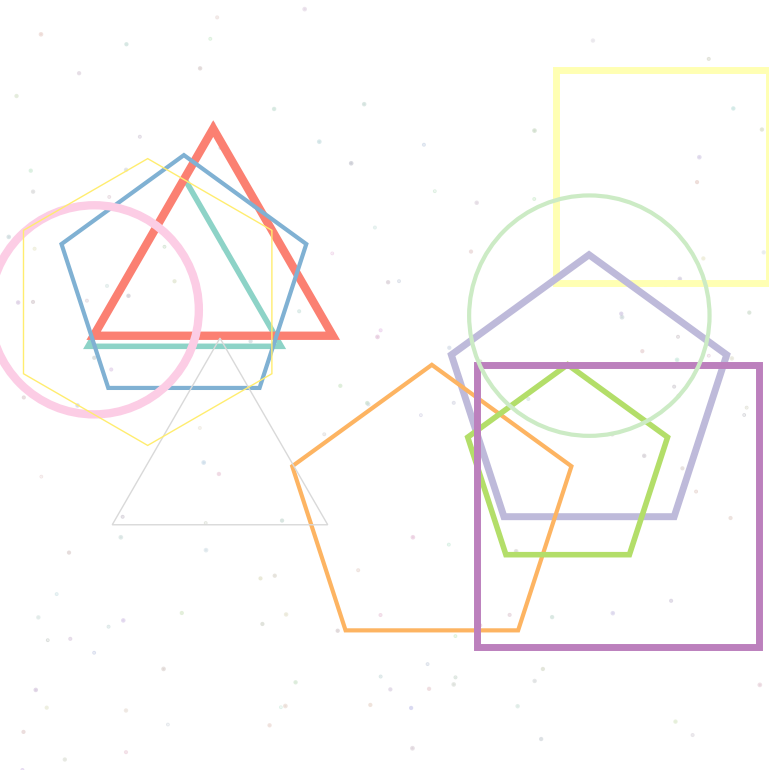[{"shape": "triangle", "thickness": 2, "radius": 0.73, "center": [0.24, 0.623]}, {"shape": "square", "thickness": 2.5, "radius": 0.69, "center": [0.861, 0.771]}, {"shape": "pentagon", "thickness": 2.5, "radius": 0.94, "center": [0.765, 0.481]}, {"shape": "triangle", "thickness": 3, "radius": 0.9, "center": [0.277, 0.654]}, {"shape": "pentagon", "thickness": 1.5, "radius": 0.84, "center": [0.239, 0.631]}, {"shape": "pentagon", "thickness": 1.5, "radius": 0.95, "center": [0.561, 0.336]}, {"shape": "pentagon", "thickness": 2, "radius": 0.68, "center": [0.737, 0.39]}, {"shape": "circle", "thickness": 3, "radius": 0.68, "center": [0.122, 0.598]}, {"shape": "triangle", "thickness": 0.5, "radius": 0.81, "center": [0.286, 0.399]}, {"shape": "square", "thickness": 2.5, "radius": 0.91, "center": [0.803, 0.343]}, {"shape": "circle", "thickness": 1.5, "radius": 0.78, "center": [0.765, 0.59]}, {"shape": "hexagon", "thickness": 0.5, "radius": 0.93, "center": [0.192, 0.608]}]